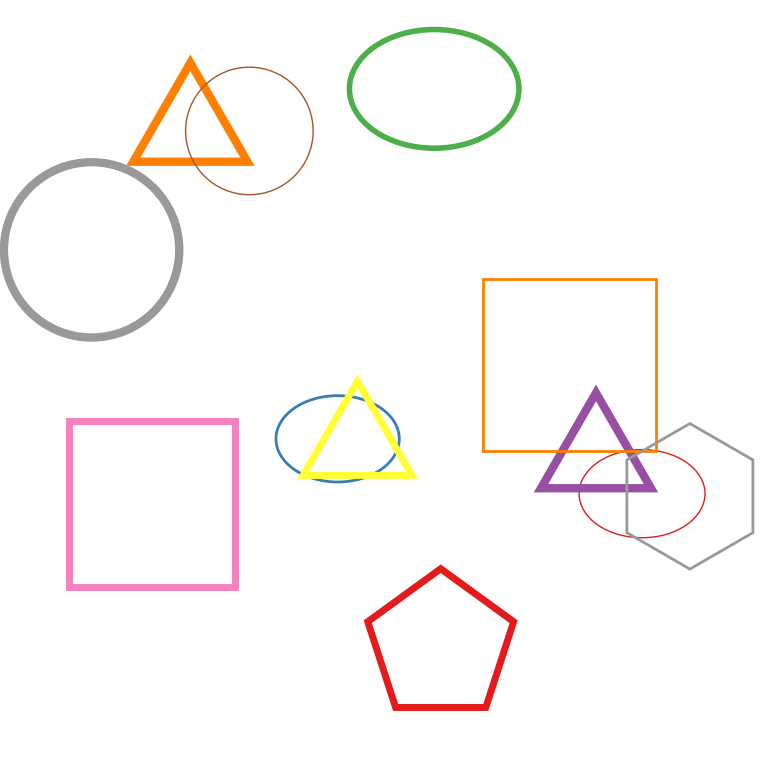[{"shape": "pentagon", "thickness": 2.5, "radius": 0.5, "center": [0.572, 0.162]}, {"shape": "oval", "thickness": 0.5, "radius": 0.41, "center": [0.834, 0.359]}, {"shape": "oval", "thickness": 1, "radius": 0.4, "center": [0.438, 0.43]}, {"shape": "oval", "thickness": 2, "radius": 0.55, "center": [0.564, 0.885]}, {"shape": "triangle", "thickness": 3, "radius": 0.41, "center": [0.774, 0.407]}, {"shape": "triangle", "thickness": 3, "radius": 0.43, "center": [0.247, 0.833]}, {"shape": "square", "thickness": 1, "radius": 0.56, "center": [0.74, 0.526]}, {"shape": "triangle", "thickness": 2.5, "radius": 0.41, "center": [0.464, 0.423]}, {"shape": "circle", "thickness": 0.5, "radius": 0.41, "center": [0.324, 0.83]}, {"shape": "square", "thickness": 2.5, "radius": 0.54, "center": [0.197, 0.346]}, {"shape": "hexagon", "thickness": 1, "radius": 0.47, "center": [0.896, 0.355]}, {"shape": "circle", "thickness": 3, "radius": 0.57, "center": [0.119, 0.676]}]